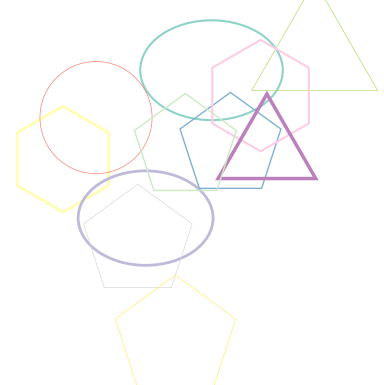[{"shape": "oval", "thickness": 1.5, "radius": 0.93, "center": [0.549, 0.818]}, {"shape": "hexagon", "thickness": 2, "radius": 0.69, "center": [0.164, 0.587]}, {"shape": "oval", "thickness": 2, "radius": 0.88, "center": [0.378, 0.434]}, {"shape": "circle", "thickness": 0.5, "radius": 0.73, "center": [0.249, 0.695]}, {"shape": "pentagon", "thickness": 1, "radius": 0.69, "center": [0.599, 0.622]}, {"shape": "triangle", "thickness": 0.5, "radius": 0.95, "center": [0.817, 0.859]}, {"shape": "hexagon", "thickness": 1.5, "radius": 0.72, "center": [0.677, 0.752]}, {"shape": "pentagon", "thickness": 0.5, "radius": 0.74, "center": [0.358, 0.373]}, {"shape": "triangle", "thickness": 2.5, "radius": 0.73, "center": [0.693, 0.609]}, {"shape": "pentagon", "thickness": 1, "radius": 0.7, "center": [0.481, 0.618]}, {"shape": "pentagon", "thickness": 0.5, "radius": 0.82, "center": [0.456, 0.121]}]